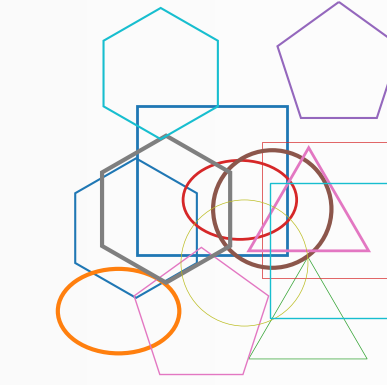[{"shape": "square", "thickness": 2, "radius": 0.97, "center": [0.547, 0.53]}, {"shape": "hexagon", "thickness": 1.5, "radius": 0.91, "center": [0.351, 0.408]}, {"shape": "oval", "thickness": 3, "radius": 0.78, "center": [0.306, 0.192]}, {"shape": "triangle", "thickness": 0.5, "radius": 0.88, "center": [0.795, 0.156]}, {"shape": "oval", "thickness": 2, "radius": 0.73, "center": [0.619, 0.481]}, {"shape": "square", "thickness": 0.5, "radius": 0.89, "center": [0.853, 0.455]}, {"shape": "pentagon", "thickness": 1.5, "radius": 0.83, "center": [0.875, 0.828]}, {"shape": "circle", "thickness": 3, "radius": 0.76, "center": [0.703, 0.457]}, {"shape": "triangle", "thickness": 2, "radius": 0.89, "center": [0.797, 0.438]}, {"shape": "pentagon", "thickness": 1, "radius": 0.91, "center": [0.52, 0.175]}, {"shape": "hexagon", "thickness": 3, "radius": 0.95, "center": [0.429, 0.457]}, {"shape": "circle", "thickness": 0.5, "radius": 0.82, "center": [0.631, 0.317]}, {"shape": "hexagon", "thickness": 1.5, "radius": 0.85, "center": [0.415, 0.809]}, {"shape": "square", "thickness": 1, "radius": 0.87, "center": [0.872, 0.349]}]